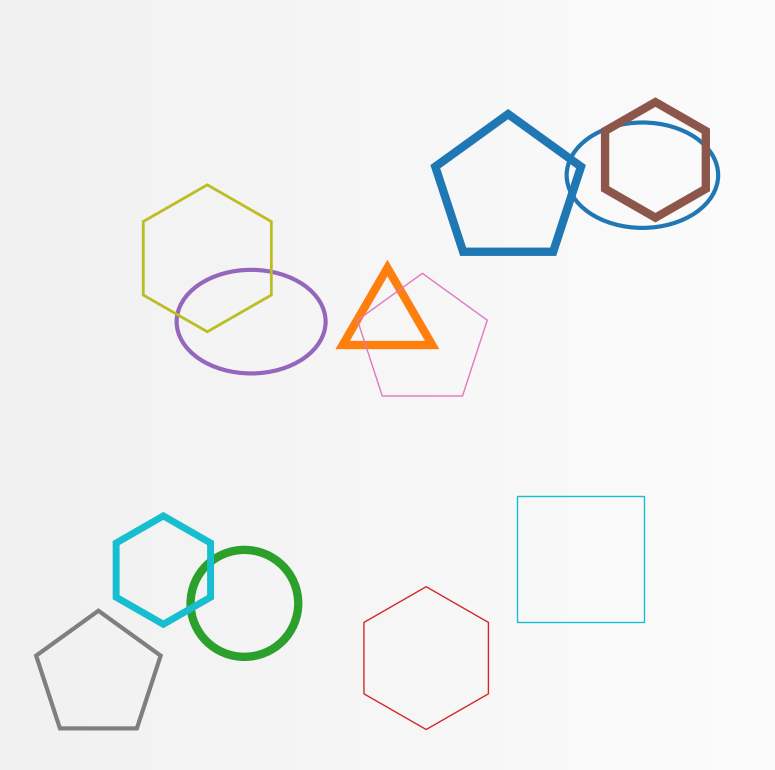[{"shape": "oval", "thickness": 1.5, "radius": 0.49, "center": [0.829, 0.772]}, {"shape": "pentagon", "thickness": 3, "radius": 0.49, "center": [0.656, 0.753]}, {"shape": "triangle", "thickness": 3, "radius": 0.33, "center": [0.5, 0.585]}, {"shape": "circle", "thickness": 3, "radius": 0.35, "center": [0.315, 0.216]}, {"shape": "hexagon", "thickness": 0.5, "radius": 0.46, "center": [0.55, 0.145]}, {"shape": "oval", "thickness": 1.5, "radius": 0.48, "center": [0.324, 0.582]}, {"shape": "hexagon", "thickness": 3, "radius": 0.38, "center": [0.846, 0.792]}, {"shape": "pentagon", "thickness": 0.5, "radius": 0.44, "center": [0.545, 0.557]}, {"shape": "pentagon", "thickness": 1.5, "radius": 0.42, "center": [0.127, 0.122]}, {"shape": "hexagon", "thickness": 1, "radius": 0.48, "center": [0.267, 0.665]}, {"shape": "square", "thickness": 0.5, "radius": 0.41, "center": [0.749, 0.274]}, {"shape": "hexagon", "thickness": 2.5, "radius": 0.35, "center": [0.211, 0.26]}]